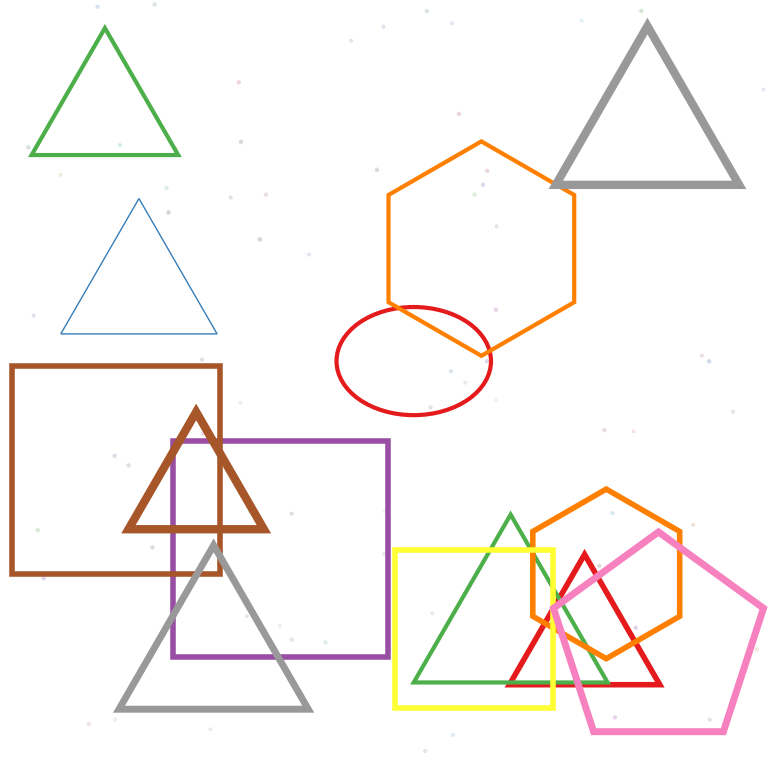[{"shape": "triangle", "thickness": 2, "radius": 0.56, "center": [0.759, 0.167]}, {"shape": "oval", "thickness": 1.5, "radius": 0.5, "center": [0.537, 0.531]}, {"shape": "triangle", "thickness": 0.5, "radius": 0.59, "center": [0.18, 0.625]}, {"shape": "triangle", "thickness": 1.5, "radius": 0.73, "center": [0.663, 0.186]}, {"shape": "triangle", "thickness": 1.5, "radius": 0.55, "center": [0.136, 0.854]}, {"shape": "square", "thickness": 2, "radius": 0.7, "center": [0.364, 0.287]}, {"shape": "hexagon", "thickness": 1.5, "radius": 0.7, "center": [0.625, 0.677]}, {"shape": "hexagon", "thickness": 2, "radius": 0.55, "center": [0.787, 0.255]}, {"shape": "square", "thickness": 2, "radius": 0.51, "center": [0.616, 0.183]}, {"shape": "triangle", "thickness": 3, "radius": 0.51, "center": [0.255, 0.363]}, {"shape": "square", "thickness": 2, "radius": 0.68, "center": [0.15, 0.39]}, {"shape": "pentagon", "thickness": 2.5, "radius": 0.72, "center": [0.855, 0.166]}, {"shape": "triangle", "thickness": 2.5, "radius": 0.71, "center": [0.277, 0.15]}, {"shape": "triangle", "thickness": 3, "radius": 0.69, "center": [0.841, 0.829]}]